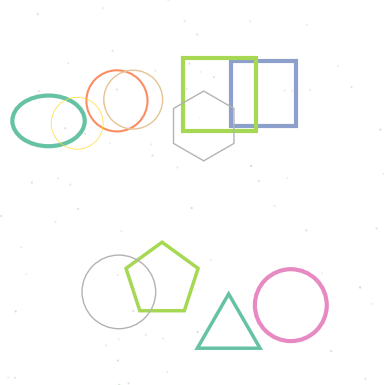[{"shape": "oval", "thickness": 3, "radius": 0.47, "center": [0.126, 0.686]}, {"shape": "triangle", "thickness": 2.5, "radius": 0.47, "center": [0.594, 0.143]}, {"shape": "circle", "thickness": 1.5, "radius": 0.4, "center": [0.304, 0.738]}, {"shape": "square", "thickness": 3, "radius": 0.42, "center": [0.685, 0.756]}, {"shape": "circle", "thickness": 3, "radius": 0.47, "center": [0.755, 0.207]}, {"shape": "pentagon", "thickness": 2.5, "radius": 0.49, "center": [0.421, 0.273]}, {"shape": "square", "thickness": 3, "radius": 0.47, "center": [0.57, 0.754]}, {"shape": "circle", "thickness": 0.5, "radius": 0.34, "center": [0.2, 0.68]}, {"shape": "circle", "thickness": 1, "radius": 0.38, "center": [0.346, 0.741]}, {"shape": "circle", "thickness": 1, "radius": 0.48, "center": [0.309, 0.242]}, {"shape": "hexagon", "thickness": 1, "radius": 0.45, "center": [0.529, 0.673]}]